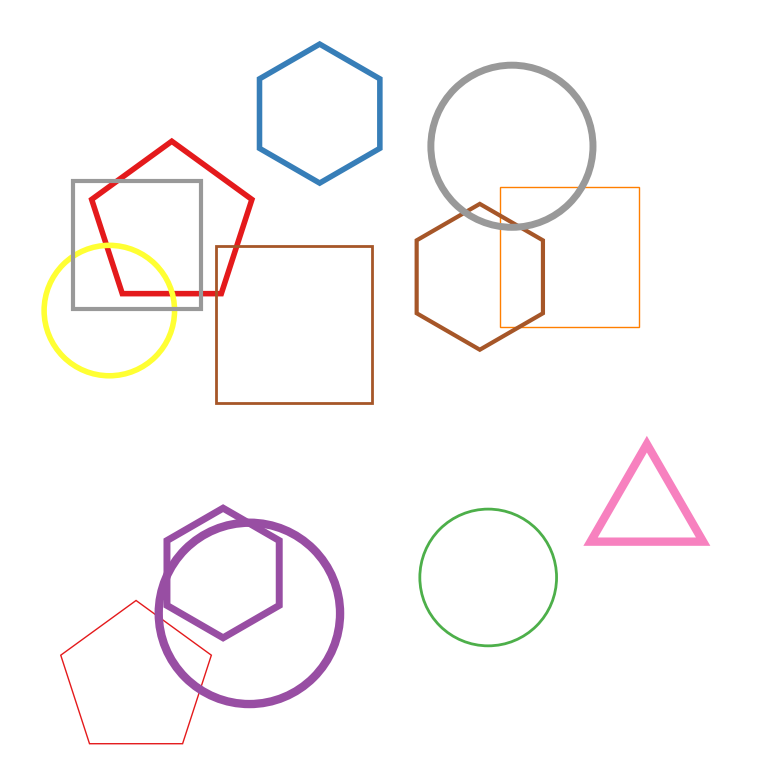[{"shape": "pentagon", "thickness": 2, "radius": 0.55, "center": [0.223, 0.707]}, {"shape": "pentagon", "thickness": 0.5, "radius": 0.51, "center": [0.177, 0.117]}, {"shape": "hexagon", "thickness": 2, "radius": 0.45, "center": [0.415, 0.852]}, {"shape": "circle", "thickness": 1, "radius": 0.44, "center": [0.634, 0.25]}, {"shape": "hexagon", "thickness": 2.5, "radius": 0.42, "center": [0.29, 0.256]}, {"shape": "circle", "thickness": 3, "radius": 0.59, "center": [0.324, 0.203]}, {"shape": "square", "thickness": 0.5, "radius": 0.45, "center": [0.74, 0.666]}, {"shape": "circle", "thickness": 2, "radius": 0.42, "center": [0.142, 0.597]}, {"shape": "square", "thickness": 1, "radius": 0.51, "center": [0.382, 0.579]}, {"shape": "hexagon", "thickness": 1.5, "radius": 0.47, "center": [0.623, 0.641]}, {"shape": "triangle", "thickness": 3, "radius": 0.42, "center": [0.84, 0.339]}, {"shape": "circle", "thickness": 2.5, "radius": 0.53, "center": [0.665, 0.81]}, {"shape": "square", "thickness": 1.5, "radius": 0.42, "center": [0.178, 0.682]}]